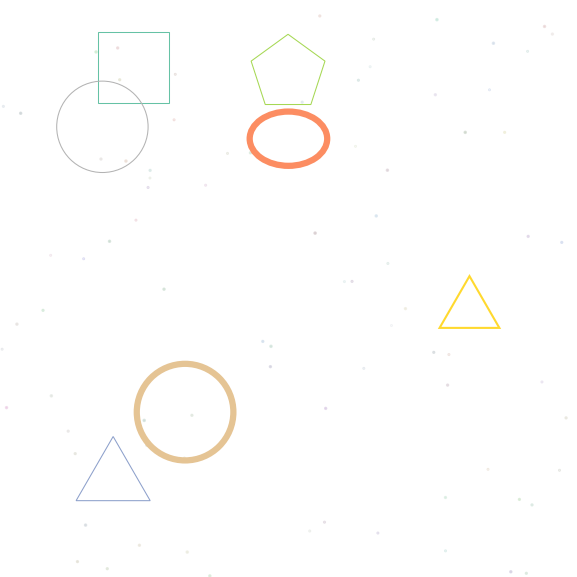[{"shape": "square", "thickness": 0.5, "radius": 0.31, "center": [0.231, 0.882]}, {"shape": "oval", "thickness": 3, "radius": 0.34, "center": [0.499, 0.759]}, {"shape": "triangle", "thickness": 0.5, "radius": 0.37, "center": [0.196, 0.169]}, {"shape": "pentagon", "thickness": 0.5, "radius": 0.34, "center": [0.499, 0.873]}, {"shape": "triangle", "thickness": 1, "radius": 0.3, "center": [0.813, 0.461]}, {"shape": "circle", "thickness": 3, "radius": 0.42, "center": [0.32, 0.286]}, {"shape": "circle", "thickness": 0.5, "radius": 0.4, "center": [0.177, 0.78]}]